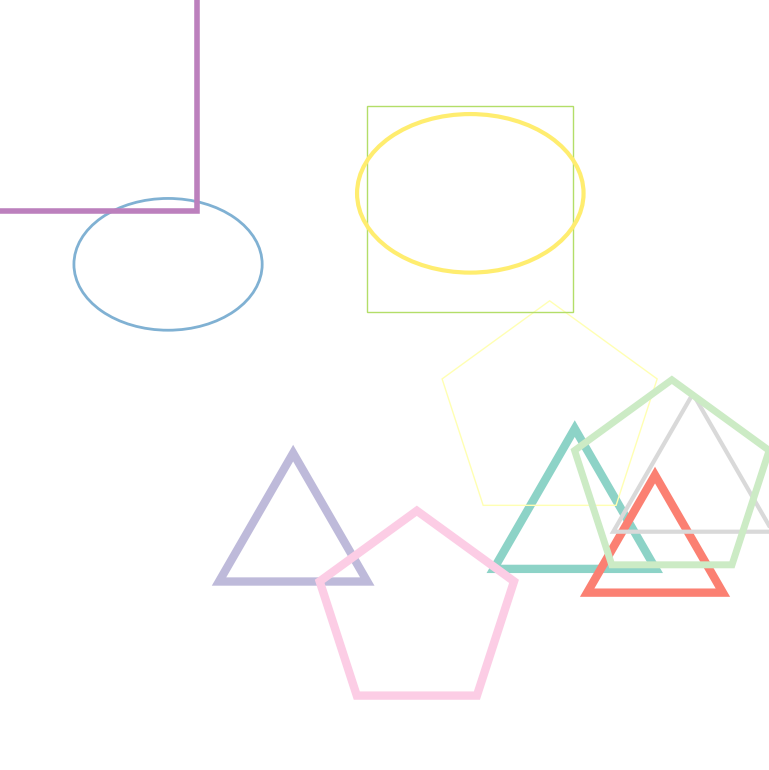[{"shape": "triangle", "thickness": 3, "radius": 0.61, "center": [0.746, 0.322]}, {"shape": "pentagon", "thickness": 0.5, "radius": 0.73, "center": [0.714, 0.463]}, {"shape": "triangle", "thickness": 3, "radius": 0.56, "center": [0.381, 0.3]}, {"shape": "triangle", "thickness": 3, "radius": 0.51, "center": [0.851, 0.281]}, {"shape": "oval", "thickness": 1, "radius": 0.61, "center": [0.218, 0.657]}, {"shape": "square", "thickness": 0.5, "radius": 0.67, "center": [0.611, 0.729]}, {"shape": "pentagon", "thickness": 3, "radius": 0.66, "center": [0.541, 0.204]}, {"shape": "triangle", "thickness": 1.5, "radius": 0.6, "center": [0.9, 0.369]}, {"shape": "square", "thickness": 2, "radius": 0.74, "center": [0.107, 0.874]}, {"shape": "pentagon", "thickness": 2.5, "radius": 0.66, "center": [0.873, 0.374]}, {"shape": "oval", "thickness": 1.5, "radius": 0.74, "center": [0.611, 0.749]}]